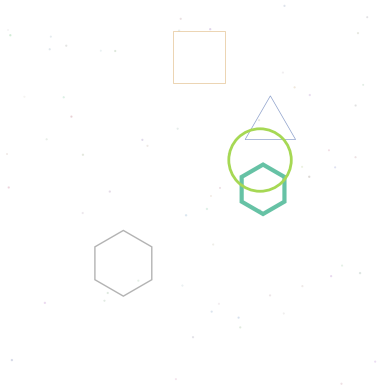[{"shape": "hexagon", "thickness": 3, "radius": 0.32, "center": [0.683, 0.508]}, {"shape": "triangle", "thickness": 0.5, "radius": 0.38, "center": [0.702, 0.675]}, {"shape": "circle", "thickness": 2, "radius": 0.41, "center": [0.675, 0.584]}, {"shape": "square", "thickness": 0.5, "radius": 0.34, "center": [0.516, 0.851]}, {"shape": "hexagon", "thickness": 1, "radius": 0.43, "center": [0.32, 0.316]}]